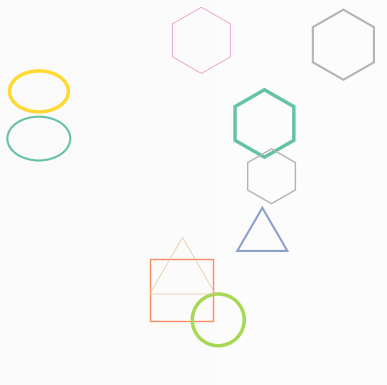[{"shape": "oval", "thickness": 1.5, "radius": 0.41, "center": [0.1, 0.64]}, {"shape": "hexagon", "thickness": 2.5, "radius": 0.44, "center": [0.682, 0.679]}, {"shape": "square", "thickness": 1, "radius": 0.4, "center": [0.468, 0.246]}, {"shape": "triangle", "thickness": 1.5, "radius": 0.37, "center": [0.677, 0.386]}, {"shape": "hexagon", "thickness": 0.5, "radius": 0.43, "center": [0.52, 0.895]}, {"shape": "circle", "thickness": 2.5, "radius": 0.34, "center": [0.563, 0.169]}, {"shape": "oval", "thickness": 2.5, "radius": 0.38, "center": [0.1, 0.763]}, {"shape": "triangle", "thickness": 0.5, "radius": 0.49, "center": [0.471, 0.285]}, {"shape": "hexagon", "thickness": 1.5, "radius": 0.46, "center": [0.886, 0.884]}, {"shape": "hexagon", "thickness": 1, "radius": 0.36, "center": [0.701, 0.542]}]